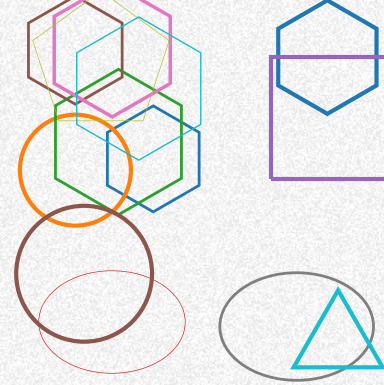[{"shape": "hexagon", "thickness": 3, "radius": 0.74, "center": [0.85, 0.852]}, {"shape": "hexagon", "thickness": 2, "radius": 0.69, "center": [0.398, 0.587]}, {"shape": "circle", "thickness": 3, "radius": 0.72, "center": [0.196, 0.558]}, {"shape": "hexagon", "thickness": 2, "radius": 0.94, "center": [0.308, 0.631]}, {"shape": "oval", "thickness": 0.5, "radius": 0.95, "center": [0.291, 0.164]}, {"shape": "square", "thickness": 3, "radius": 0.79, "center": [0.864, 0.693]}, {"shape": "hexagon", "thickness": 2, "radius": 0.7, "center": [0.196, 0.87]}, {"shape": "circle", "thickness": 3, "radius": 0.88, "center": [0.219, 0.289]}, {"shape": "hexagon", "thickness": 2.5, "radius": 0.87, "center": [0.292, 0.87]}, {"shape": "oval", "thickness": 2, "radius": 1.0, "center": [0.771, 0.152]}, {"shape": "pentagon", "thickness": 0.5, "radius": 0.93, "center": [0.262, 0.837]}, {"shape": "hexagon", "thickness": 1, "radius": 0.93, "center": [0.36, 0.77]}, {"shape": "triangle", "thickness": 3, "radius": 0.67, "center": [0.878, 0.113]}]